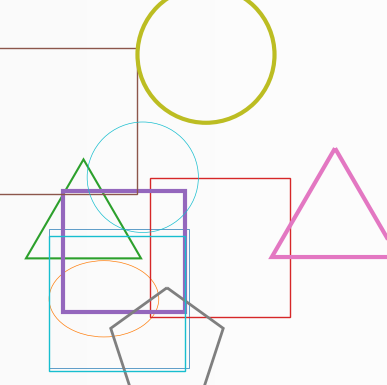[{"shape": "square", "thickness": 0.5, "radius": 0.9, "center": [0.307, 0.225]}, {"shape": "oval", "thickness": 0.5, "radius": 0.71, "center": [0.268, 0.224]}, {"shape": "triangle", "thickness": 1.5, "radius": 0.86, "center": [0.215, 0.415]}, {"shape": "square", "thickness": 1, "radius": 0.9, "center": [0.568, 0.357]}, {"shape": "square", "thickness": 3, "radius": 0.79, "center": [0.32, 0.346]}, {"shape": "square", "thickness": 1, "radius": 0.95, "center": [0.164, 0.685]}, {"shape": "triangle", "thickness": 3, "radius": 0.94, "center": [0.865, 0.427]}, {"shape": "pentagon", "thickness": 2, "radius": 0.76, "center": [0.431, 0.1]}, {"shape": "circle", "thickness": 3, "radius": 0.88, "center": [0.532, 0.858]}, {"shape": "square", "thickness": 1, "radius": 0.88, "center": [0.302, 0.212]}, {"shape": "circle", "thickness": 0.5, "radius": 0.72, "center": [0.368, 0.54]}]